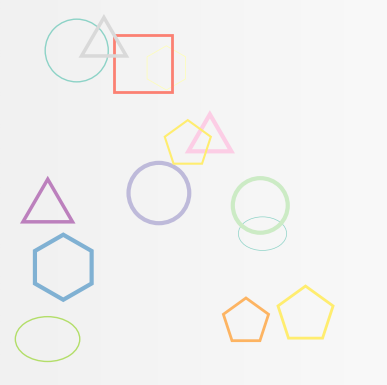[{"shape": "oval", "thickness": 0.5, "radius": 0.31, "center": [0.677, 0.393]}, {"shape": "circle", "thickness": 1, "radius": 0.41, "center": [0.198, 0.869]}, {"shape": "hexagon", "thickness": 0.5, "radius": 0.29, "center": [0.429, 0.824]}, {"shape": "circle", "thickness": 3, "radius": 0.39, "center": [0.41, 0.499]}, {"shape": "square", "thickness": 2, "radius": 0.37, "center": [0.368, 0.835]}, {"shape": "hexagon", "thickness": 3, "radius": 0.42, "center": [0.163, 0.306]}, {"shape": "pentagon", "thickness": 2, "radius": 0.31, "center": [0.635, 0.165]}, {"shape": "oval", "thickness": 1, "radius": 0.42, "center": [0.123, 0.119]}, {"shape": "triangle", "thickness": 3, "radius": 0.32, "center": [0.542, 0.639]}, {"shape": "triangle", "thickness": 2.5, "radius": 0.33, "center": [0.268, 0.888]}, {"shape": "triangle", "thickness": 2.5, "radius": 0.37, "center": [0.123, 0.461]}, {"shape": "circle", "thickness": 3, "radius": 0.35, "center": [0.672, 0.466]}, {"shape": "pentagon", "thickness": 1.5, "radius": 0.31, "center": [0.485, 0.625]}, {"shape": "pentagon", "thickness": 2, "radius": 0.37, "center": [0.788, 0.182]}]